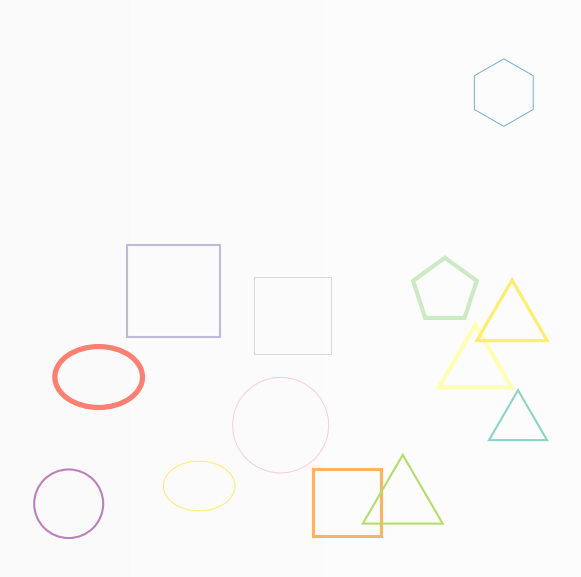[{"shape": "triangle", "thickness": 1, "radius": 0.29, "center": [0.891, 0.266]}, {"shape": "triangle", "thickness": 2, "radius": 0.36, "center": [0.818, 0.364]}, {"shape": "square", "thickness": 1, "radius": 0.4, "center": [0.299, 0.495]}, {"shape": "oval", "thickness": 2.5, "radius": 0.38, "center": [0.17, 0.346]}, {"shape": "hexagon", "thickness": 0.5, "radius": 0.29, "center": [0.867, 0.839]}, {"shape": "square", "thickness": 1.5, "radius": 0.29, "center": [0.596, 0.129]}, {"shape": "triangle", "thickness": 1, "radius": 0.4, "center": [0.693, 0.132]}, {"shape": "circle", "thickness": 0.5, "radius": 0.41, "center": [0.483, 0.263]}, {"shape": "square", "thickness": 0.5, "radius": 0.33, "center": [0.503, 0.452]}, {"shape": "circle", "thickness": 1, "radius": 0.3, "center": [0.118, 0.127]}, {"shape": "pentagon", "thickness": 2, "radius": 0.29, "center": [0.765, 0.495]}, {"shape": "triangle", "thickness": 1.5, "radius": 0.35, "center": [0.881, 0.444]}, {"shape": "oval", "thickness": 0.5, "radius": 0.31, "center": [0.343, 0.158]}]